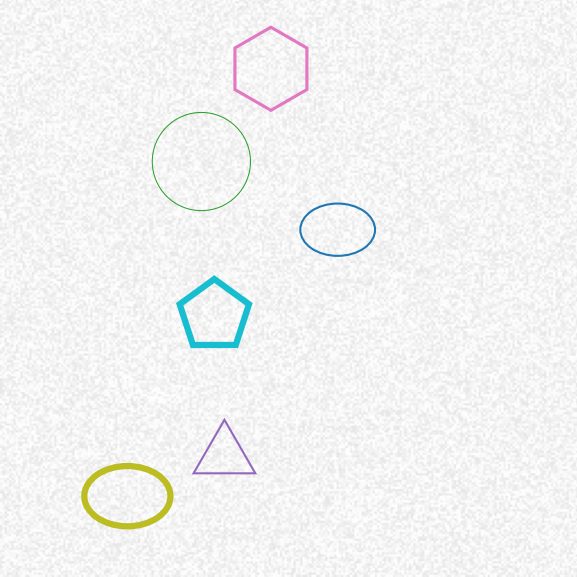[{"shape": "oval", "thickness": 1, "radius": 0.32, "center": [0.585, 0.601]}, {"shape": "circle", "thickness": 0.5, "radius": 0.43, "center": [0.349, 0.719]}, {"shape": "triangle", "thickness": 1, "radius": 0.31, "center": [0.389, 0.21]}, {"shape": "hexagon", "thickness": 1.5, "radius": 0.36, "center": [0.469, 0.88]}, {"shape": "oval", "thickness": 3, "radius": 0.37, "center": [0.221, 0.14]}, {"shape": "pentagon", "thickness": 3, "radius": 0.32, "center": [0.371, 0.453]}]